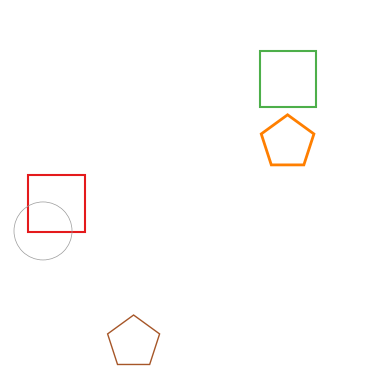[{"shape": "square", "thickness": 1.5, "radius": 0.37, "center": [0.147, 0.471]}, {"shape": "square", "thickness": 1.5, "radius": 0.36, "center": [0.747, 0.794]}, {"shape": "pentagon", "thickness": 2, "radius": 0.36, "center": [0.747, 0.63]}, {"shape": "pentagon", "thickness": 1, "radius": 0.35, "center": [0.347, 0.111]}, {"shape": "circle", "thickness": 0.5, "radius": 0.38, "center": [0.112, 0.4]}]